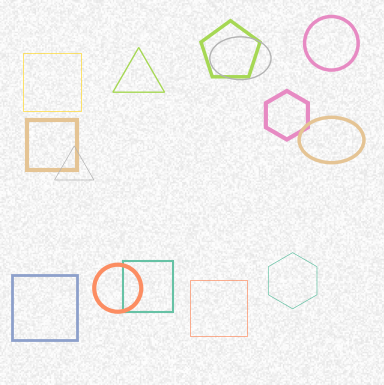[{"shape": "square", "thickness": 1.5, "radius": 0.33, "center": [0.384, 0.256]}, {"shape": "hexagon", "thickness": 0.5, "radius": 0.36, "center": [0.76, 0.271]}, {"shape": "square", "thickness": 0.5, "radius": 0.37, "center": [0.567, 0.201]}, {"shape": "circle", "thickness": 3, "radius": 0.31, "center": [0.306, 0.251]}, {"shape": "square", "thickness": 2, "radius": 0.42, "center": [0.116, 0.201]}, {"shape": "hexagon", "thickness": 3, "radius": 0.32, "center": [0.745, 0.701]}, {"shape": "circle", "thickness": 2.5, "radius": 0.35, "center": [0.861, 0.888]}, {"shape": "triangle", "thickness": 1, "radius": 0.39, "center": [0.36, 0.799]}, {"shape": "pentagon", "thickness": 2.5, "radius": 0.4, "center": [0.599, 0.866]}, {"shape": "square", "thickness": 0.5, "radius": 0.38, "center": [0.135, 0.787]}, {"shape": "oval", "thickness": 2.5, "radius": 0.42, "center": [0.861, 0.636]}, {"shape": "square", "thickness": 3, "radius": 0.32, "center": [0.135, 0.624]}, {"shape": "triangle", "thickness": 0.5, "radius": 0.3, "center": [0.193, 0.562]}, {"shape": "oval", "thickness": 1, "radius": 0.4, "center": [0.624, 0.849]}]